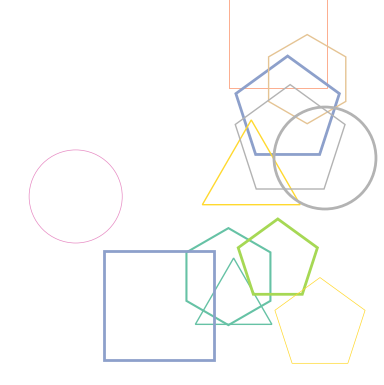[{"shape": "triangle", "thickness": 1, "radius": 0.57, "center": [0.607, 0.215]}, {"shape": "hexagon", "thickness": 1.5, "radius": 0.63, "center": [0.593, 0.282]}, {"shape": "square", "thickness": 0.5, "radius": 0.64, "center": [0.721, 0.898]}, {"shape": "pentagon", "thickness": 2, "radius": 0.71, "center": [0.747, 0.713]}, {"shape": "square", "thickness": 2, "radius": 0.71, "center": [0.413, 0.207]}, {"shape": "circle", "thickness": 0.5, "radius": 0.6, "center": [0.197, 0.49]}, {"shape": "pentagon", "thickness": 2, "radius": 0.54, "center": [0.722, 0.323]}, {"shape": "triangle", "thickness": 1, "radius": 0.73, "center": [0.653, 0.542]}, {"shape": "pentagon", "thickness": 0.5, "radius": 0.62, "center": [0.831, 0.156]}, {"shape": "hexagon", "thickness": 1, "radius": 0.58, "center": [0.798, 0.794]}, {"shape": "circle", "thickness": 2, "radius": 0.66, "center": [0.844, 0.59]}, {"shape": "pentagon", "thickness": 1, "radius": 0.75, "center": [0.754, 0.63]}]